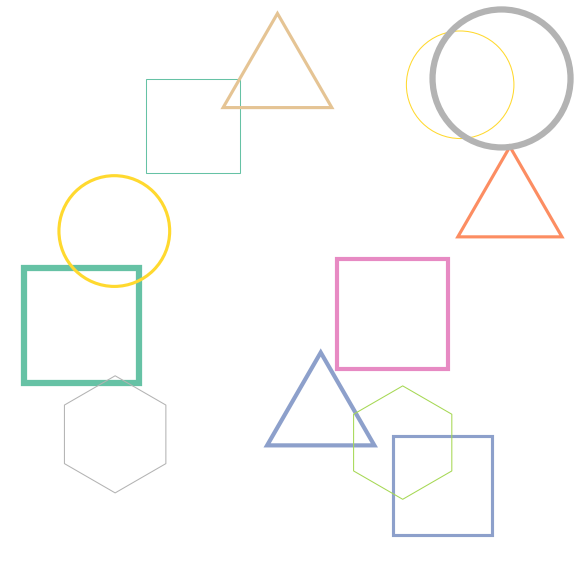[{"shape": "square", "thickness": 0.5, "radius": 0.41, "center": [0.334, 0.781]}, {"shape": "square", "thickness": 3, "radius": 0.5, "center": [0.141, 0.435]}, {"shape": "triangle", "thickness": 1.5, "radius": 0.52, "center": [0.883, 0.641]}, {"shape": "square", "thickness": 1.5, "radius": 0.43, "center": [0.766, 0.159]}, {"shape": "triangle", "thickness": 2, "radius": 0.54, "center": [0.555, 0.282]}, {"shape": "square", "thickness": 2, "radius": 0.48, "center": [0.68, 0.455]}, {"shape": "hexagon", "thickness": 0.5, "radius": 0.49, "center": [0.697, 0.233]}, {"shape": "circle", "thickness": 1.5, "radius": 0.48, "center": [0.198, 0.599]}, {"shape": "circle", "thickness": 0.5, "radius": 0.47, "center": [0.797, 0.852]}, {"shape": "triangle", "thickness": 1.5, "radius": 0.54, "center": [0.48, 0.867]}, {"shape": "hexagon", "thickness": 0.5, "radius": 0.51, "center": [0.199, 0.247]}, {"shape": "circle", "thickness": 3, "radius": 0.6, "center": [0.868, 0.863]}]